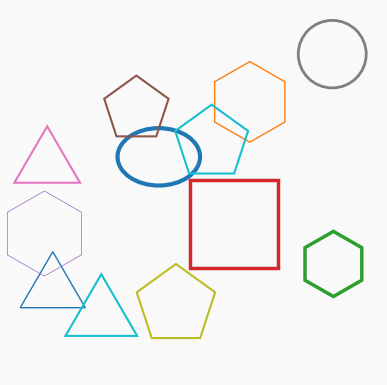[{"shape": "triangle", "thickness": 1, "radius": 0.48, "center": [0.136, 0.249]}, {"shape": "oval", "thickness": 3, "radius": 0.53, "center": [0.41, 0.593]}, {"shape": "hexagon", "thickness": 1, "radius": 0.52, "center": [0.645, 0.735]}, {"shape": "hexagon", "thickness": 2.5, "radius": 0.42, "center": [0.86, 0.314]}, {"shape": "square", "thickness": 2.5, "radius": 0.57, "center": [0.604, 0.419]}, {"shape": "hexagon", "thickness": 0.5, "radius": 0.55, "center": [0.115, 0.393]}, {"shape": "pentagon", "thickness": 1.5, "radius": 0.44, "center": [0.352, 0.716]}, {"shape": "triangle", "thickness": 1.5, "radius": 0.49, "center": [0.122, 0.574]}, {"shape": "circle", "thickness": 2, "radius": 0.44, "center": [0.857, 0.859]}, {"shape": "pentagon", "thickness": 1.5, "radius": 0.53, "center": [0.454, 0.208]}, {"shape": "pentagon", "thickness": 1.5, "radius": 0.49, "center": [0.546, 0.629]}, {"shape": "triangle", "thickness": 1.5, "radius": 0.53, "center": [0.261, 0.181]}]